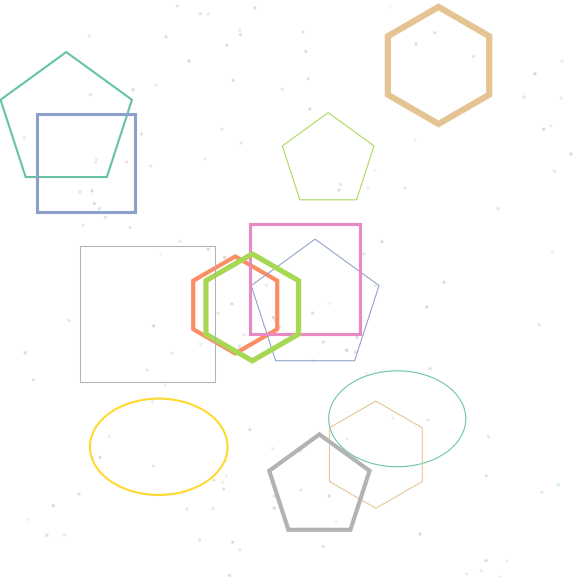[{"shape": "oval", "thickness": 0.5, "radius": 0.59, "center": [0.688, 0.274]}, {"shape": "pentagon", "thickness": 1, "radius": 0.6, "center": [0.115, 0.789]}, {"shape": "hexagon", "thickness": 2, "radius": 0.42, "center": [0.407, 0.471]}, {"shape": "pentagon", "thickness": 0.5, "radius": 0.58, "center": [0.546, 0.469]}, {"shape": "square", "thickness": 1.5, "radius": 0.43, "center": [0.149, 0.717]}, {"shape": "square", "thickness": 1.5, "radius": 0.48, "center": [0.528, 0.516]}, {"shape": "hexagon", "thickness": 2.5, "radius": 0.46, "center": [0.437, 0.467]}, {"shape": "pentagon", "thickness": 0.5, "radius": 0.42, "center": [0.568, 0.721]}, {"shape": "oval", "thickness": 1, "radius": 0.6, "center": [0.275, 0.225]}, {"shape": "hexagon", "thickness": 3, "radius": 0.51, "center": [0.759, 0.886]}, {"shape": "hexagon", "thickness": 0.5, "radius": 0.46, "center": [0.651, 0.212]}, {"shape": "square", "thickness": 0.5, "radius": 0.59, "center": [0.255, 0.456]}, {"shape": "pentagon", "thickness": 2, "radius": 0.46, "center": [0.553, 0.156]}]